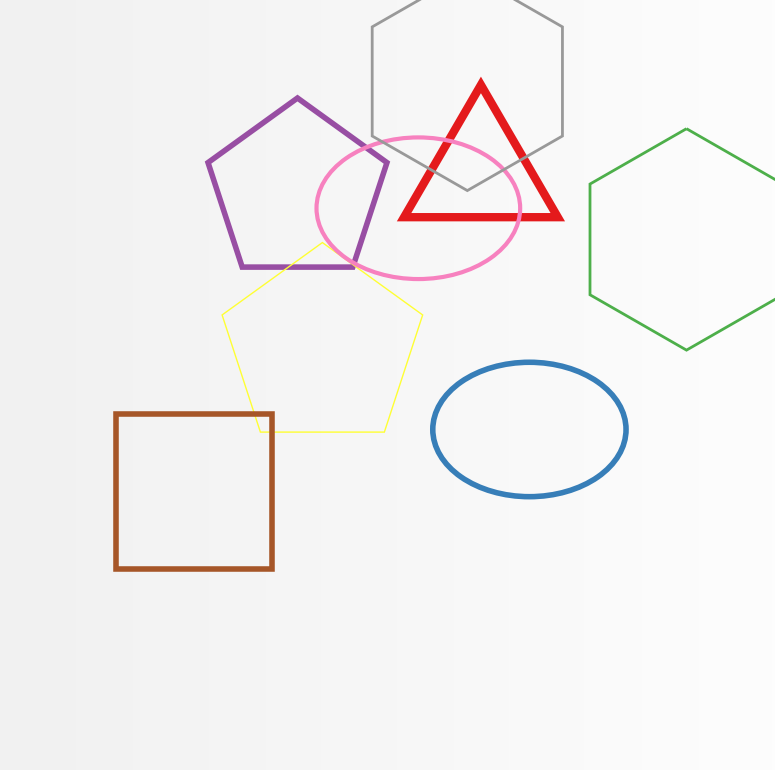[{"shape": "triangle", "thickness": 3, "radius": 0.57, "center": [0.621, 0.775]}, {"shape": "oval", "thickness": 2, "radius": 0.62, "center": [0.683, 0.442]}, {"shape": "hexagon", "thickness": 1, "radius": 0.72, "center": [0.886, 0.689]}, {"shape": "pentagon", "thickness": 2, "radius": 0.61, "center": [0.384, 0.751]}, {"shape": "pentagon", "thickness": 0.5, "radius": 0.68, "center": [0.416, 0.549]}, {"shape": "square", "thickness": 2, "radius": 0.5, "center": [0.25, 0.362]}, {"shape": "oval", "thickness": 1.5, "radius": 0.66, "center": [0.54, 0.73]}, {"shape": "hexagon", "thickness": 1, "radius": 0.71, "center": [0.603, 0.894]}]